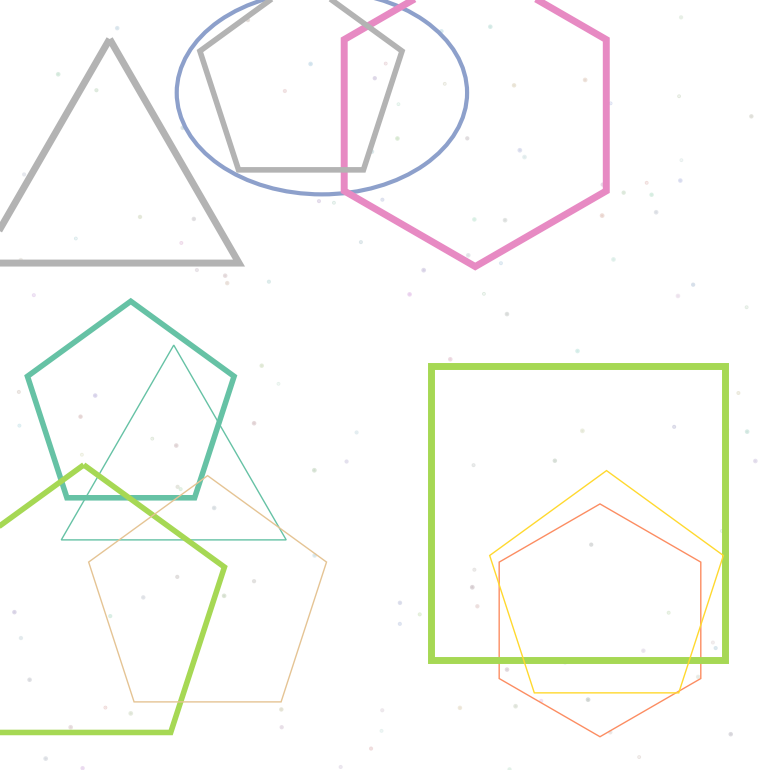[{"shape": "triangle", "thickness": 0.5, "radius": 0.84, "center": [0.226, 0.383]}, {"shape": "pentagon", "thickness": 2, "radius": 0.71, "center": [0.17, 0.468]}, {"shape": "hexagon", "thickness": 0.5, "radius": 0.76, "center": [0.779, 0.194]}, {"shape": "oval", "thickness": 1.5, "radius": 0.94, "center": [0.418, 0.88]}, {"shape": "hexagon", "thickness": 2.5, "radius": 0.98, "center": [0.617, 0.85]}, {"shape": "pentagon", "thickness": 2, "radius": 0.96, "center": [0.109, 0.204]}, {"shape": "square", "thickness": 2.5, "radius": 0.95, "center": [0.75, 0.333]}, {"shape": "pentagon", "thickness": 0.5, "radius": 0.8, "center": [0.788, 0.229]}, {"shape": "pentagon", "thickness": 0.5, "radius": 0.81, "center": [0.27, 0.22]}, {"shape": "pentagon", "thickness": 2, "radius": 0.69, "center": [0.391, 0.891]}, {"shape": "triangle", "thickness": 2.5, "radius": 0.97, "center": [0.142, 0.755]}]